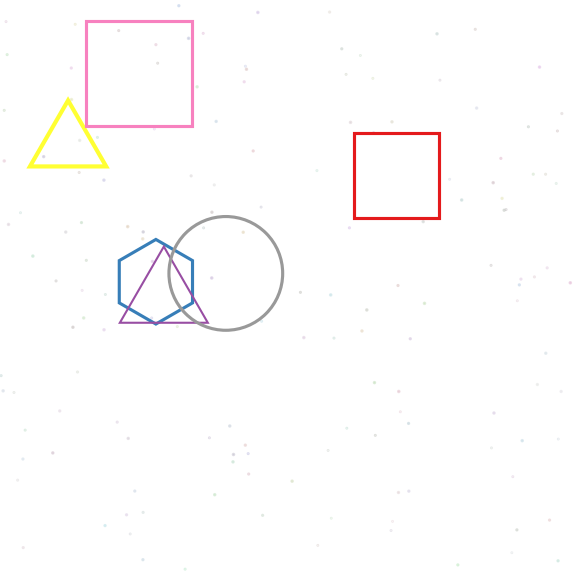[{"shape": "square", "thickness": 1.5, "radius": 0.37, "center": [0.687, 0.695]}, {"shape": "hexagon", "thickness": 1.5, "radius": 0.37, "center": [0.27, 0.511]}, {"shape": "triangle", "thickness": 1, "radius": 0.44, "center": [0.284, 0.484]}, {"shape": "triangle", "thickness": 2, "radius": 0.38, "center": [0.118, 0.749]}, {"shape": "square", "thickness": 1.5, "radius": 0.46, "center": [0.24, 0.872]}, {"shape": "circle", "thickness": 1.5, "radius": 0.49, "center": [0.391, 0.526]}]